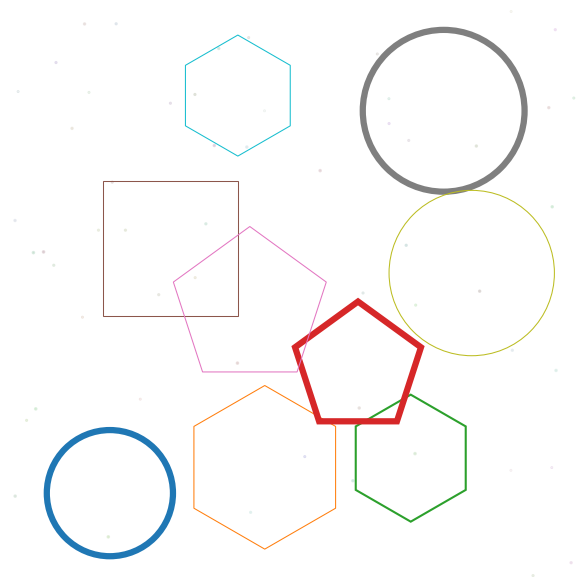[{"shape": "circle", "thickness": 3, "radius": 0.55, "center": [0.19, 0.145]}, {"shape": "hexagon", "thickness": 0.5, "radius": 0.71, "center": [0.458, 0.19]}, {"shape": "hexagon", "thickness": 1, "radius": 0.55, "center": [0.711, 0.206]}, {"shape": "pentagon", "thickness": 3, "radius": 0.57, "center": [0.62, 0.362]}, {"shape": "square", "thickness": 0.5, "radius": 0.59, "center": [0.295, 0.569]}, {"shape": "pentagon", "thickness": 0.5, "radius": 0.7, "center": [0.433, 0.468]}, {"shape": "circle", "thickness": 3, "radius": 0.7, "center": [0.768, 0.807]}, {"shape": "circle", "thickness": 0.5, "radius": 0.72, "center": [0.817, 0.526]}, {"shape": "hexagon", "thickness": 0.5, "radius": 0.52, "center": [0.412, 0.834]}]